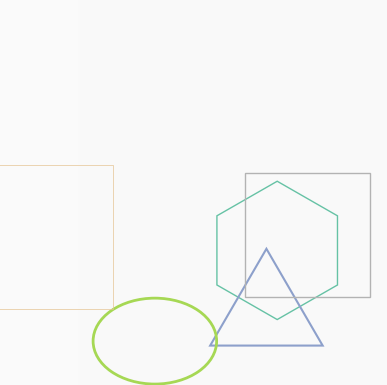[{"shape": "hexagon", "thickness": 1, "radius": 0.9, "center": [0.715, 0.35]}, {"shape": "triangle", "thickness": 1.5, "radius": 0.84, "center": [0.688, 0.186]}, {"shape": "oval", "thickness": 2, "radius": 0.8, "center": [0.4, 0.114]}, {"shape": "square", "thickness": 0.5, "radius": 0.93, "center": [0.104, 0.385]}, {"shape": "square", "thickness": 1, "radius": 0.81, "center": [0.794, 0.39]}]